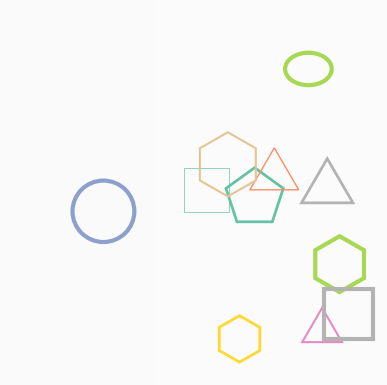[{"shape": "pentagon", "thickness": 2, "radius": 0.39, "center": [0.657, 0.487]}, {"shape": "square", "thickness": 0.5, "radius": 0.29, "center": [0.534, 0.507]}, {"shape": "triangle", "thickness": 1, "radius": 0.36, "center": [0.708, 0.543]}, {"shape": "circle", "thickness": 3, "radius": 0.4, "center": [0.267, 0.451]}, {"shape": "triangle", "thickness": 1.5, "radius": 0.3, "center": [0.831, 0.141]}, {"shape": "hexagon", "thickness": 3, "radius": 0.36, "center": [0.876, 0.314]}, {"shape": "oval", "thickness": 3, "radius": 0.3, "center": [0.796, 0.821]}, {"shape": "hexagon", "thickness": 2, "radius": 0.3, "center": [0.618, 0.12]}, {"shape": "hexagon", "thickness": 1.5, "radius": 0.42, "center": [0.588, 0.573]}, {"shape": "square", "thickness": 3, "radius": 0.32, "center": [0.899, 0.185]}, {"shape": "triangle", "thickness": 2, "radius": 0.38, "center": [0.844, 0.511]}]